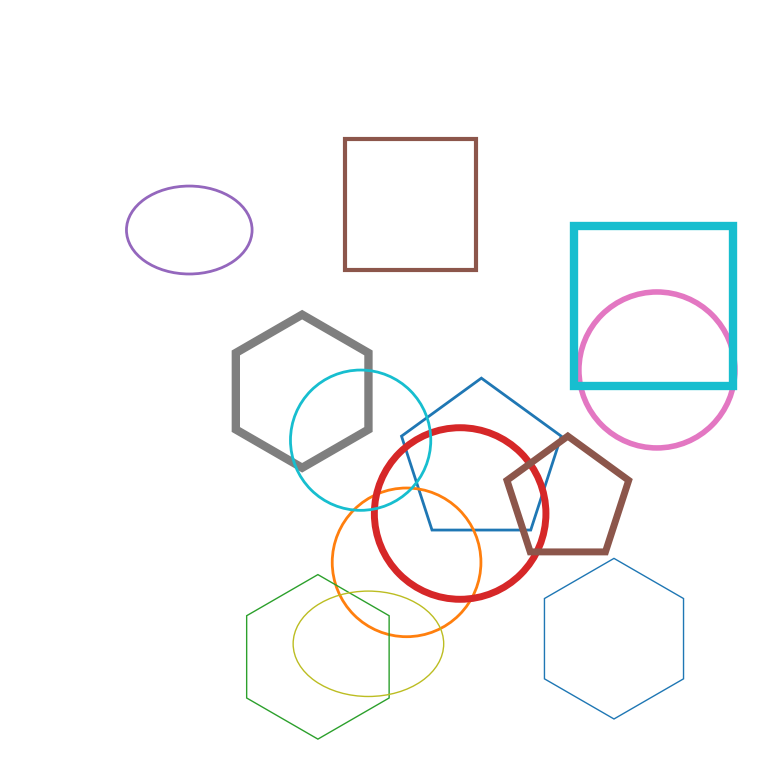[{"shape": "pentagon", "thickness": 1, "radius": 0.55, "center": [0.625, 0.4]}, {"shape": "hexagon", "thickness": 0.5, "radius": 0.52, "center": [0.797, 0.171]}, {"shape": "circle", "thickness": 1, "radius": 0.48, "center": [0.528, 0.27]}, {"shape": "hexagon", "thickness": 0.5, "radius": 0.53, "center": [0.413, 0.147]}, {"shape": "circle", "thickness": 2.5, "radius": 0.56, "center": [0.598, 0.333]}, {"shape": "oval", "thickness": 1, "radius": 0.41, "center": [0.246, 0.701]}, {"shape": "square", "thickness": 1.5, "radius": 0.43, "center": [0.533, 0.734]}, {"shape": "pentagon", "thickness": 2.5, "radius": 0.42, "center": [0.737, 0.35]}, {"shape": "circle", "thickness": 2, "radius": 0.51, "center": [0.853, 0.52]}, {"shape": "hexagon", "thickness": 3, "radius": 0.5, "center": [0.392, 0.492]}, {"shape": "oval", "thickness": 0.5, "radius": 0.49, "center": [0.478, 0.164]}, {"shape": "square", "thickness": 3, "radius": 0.52, "center": [0.849, 0.603]}, {"shape": "circle", "thickness": 1, "radius": 0.46, "center": [0.468, 0.428]}]